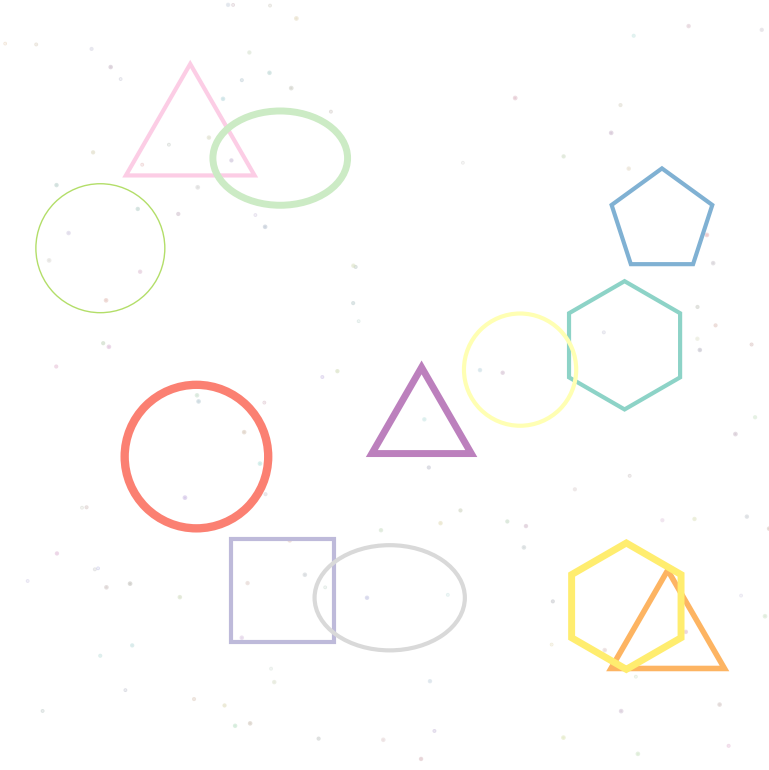[{"shape": "hexagon", "thickness": 1.5, "radius": 0.42, "center": [0.811, 0.552]}, {"shape": "circle", "thickness": 1.5, "radius": 0.36, "center": [0.675, 0.52]}, {"shape": "square", "thickness": 1.5, "radius": 0.34, "center": [0.367, 0.233]}, {"shape": "circle", "thickness": 3, "radius": 0.47, "center": [0.255, 0.407]}, {"shape": "pentagon", "thickness": 1.5, "radius": 0.34, "center": [0.86, 0.713]}, {"shape": "triangle", "thickness": 2, "radius": 0.43, "center": [0.867, 0.174]}, {"shape": "circle", "thickness": 0.5, "radius": 0.42, "center": [0.13, 0.678]}, {"shape": "triangle", "thickness": 1.5, "radius": 0.48, "center": [0.247, 0.82]}, {"shape": "oval", "thickness": 1.5, "radius": 0.49, "center": [0.506, 0.224]}, {"shape": "triangle", "thickness": 2.5, "radius": 0.37, "center": [0.548, 0.448]}, {"shape": "oval", "thickness": 2.5, "radius": 0.44, "center": [0.364, 0.795]}, {"shape": "hexagon", "thickness": 2.5, "radius": 0.41, "center": [0.813, 0.213]}]